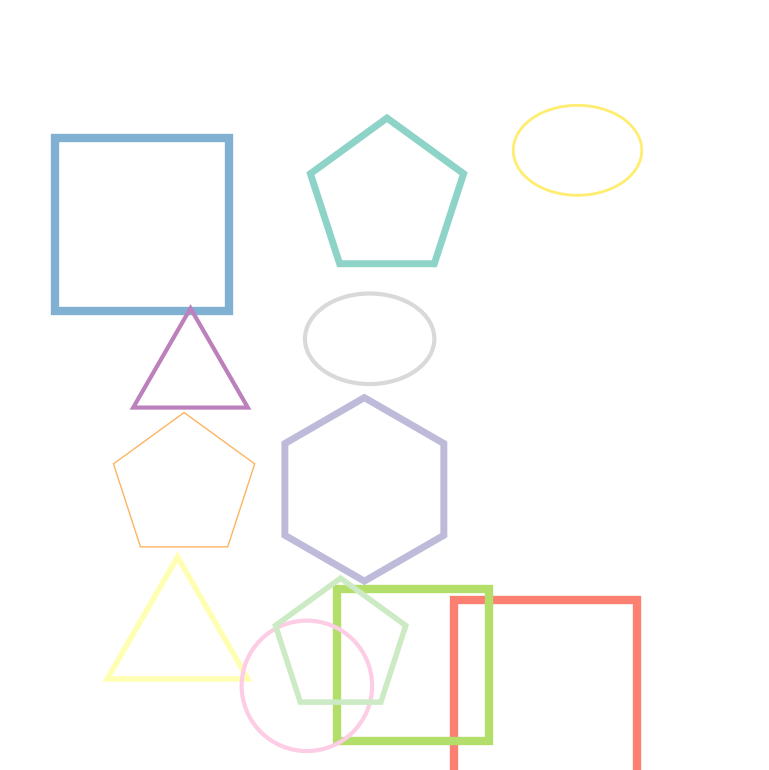[{"shape": "pentagon", "thickness": 2.5, "radius": 0.52, "center": [0.503, 0.742]}, {"shape": "triangle", "thickness": 2, "radius": 0.53, "center": [0.231, 0.171]}, {"shape": "hexagon", "thickness": 2.5, "radius": 0.6, "center": [0.473, 0.364]}, {"shape": "square", "thickness": 3, "radius": 0.6, "center": [0.708, 0.102]}, {"shape": "square", "thickness": 3, "radius": 0.56, "center": [0.185, 0.708]}, {"shape": "pentagon", "thickness": 0.5, "radius": 0.48, "center": [0.239, 0.368]}, {"shape": "square", "thickness": 3, "radius": 0.49, "center": [0.537, 0.136]}, {"shape": "circle", "thickness": 1.5, "radius": 0.42, "center": [0.399, 0.109]}, {"shape": "oval", "thickness": 1.5, "radius": 0.42, "center": [0.48, 0.56]}, {"shape": "triangle", "thickness": 1.5, "radius": 0.43, "center": [0.247, 0.514]}, {"shape": "pentagon", "thickness": 2, "radius": 0.44, "center": [0.442, 0.16]}, {"shape": "oval", "thickness": 1, "radius": 0.42, "center": [0.75, 0.805]}]